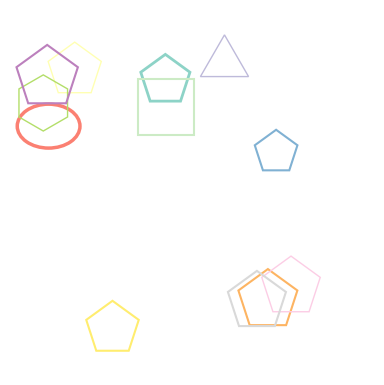[{"shape": "pentagon", "thickness": 2, "radius": 0.34, "center": [0.429, 0.792]}, {"shape": "pentagon", "thickness": 1, "radius": 0.36, "center": [0.194, 0.818]}, {"shape": "triangle", "thickness": 1, "radius": 0.36, "center": [0.583, 0.837]}, {"shape": "oval", "thickness": 2.5, "radius": 0.41, "center": [0.126, 0.672]}, {"shape": "pentagon", "thickness": 1.5, "radius": 0.29, "center": [0.717, 0.605]}, {"shape": "pentagon", "thickness": 1.5, "radius": 0.4, "center": [0.696, 0.221]}, {"shape": "hexagon", "thickness": 1, "radius": 0.36, "center": [0.112, 0.733]}, {"shape": "pentagon", "thickness": 1, "radius": 0.4, "center": [0.756, 0.255]}, {"shape": "pentagon", "thickness": 1.5, "radius": 0.4, "center": [0.667, 0.217]}, {"shape": "pentagon", "thickness": 1.5, "radius": 0.42, "center": [0.123, 0.8]}, {"shape": "square", "thickness": 1.5, "radius": 0.37, "center": [0.431, 0.722]}, {"shape": "pentagon", "thickness": 1.5, "radius": 0.36, "center": [0.292, 0.147]}]